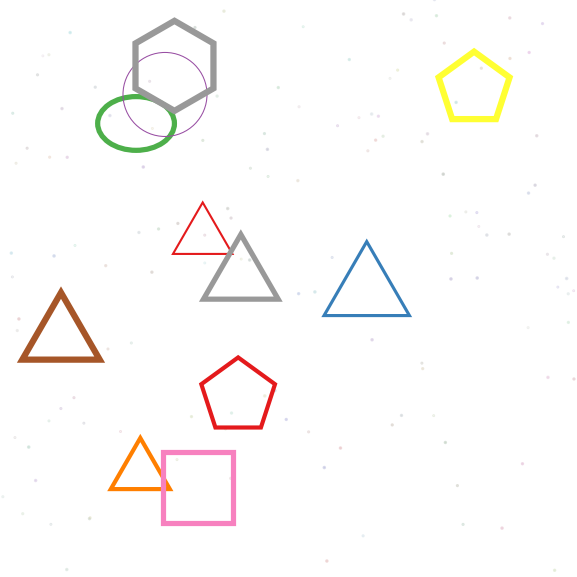[{"shape": "triangle", "thickness": 1, "radius": 0.3, "center": [0.351, 0.589]}, {"shape": "pentagon", "thickness": 2, "radius": 0.34, "center": [0.412, 0.313]}, {"shape": "triangle", "thickness": 1.5, "radius": 0.43, "center": [0.635, 0.495]}, {"shape": "oval", "thickness": 2.5, "radius": 0.33, "center": [0.236, 0.785]}, {"shape": "circle", "thickness": 0.5, "radius": 0.36, "center": [0.286, 0.836]}, {"shape": "triangle", "thickness": 2, "radius": 0.29, "center": [0.243, 0.182]}, {"shape": "pentagon", "thickness": 3, "radius": 0.32, "center": [0.821, 0.845]}, {"shape": "triangle", "thickness": 3, "radius": 0.39, "center": [0.106, 0.415]}, {"shape": "square", "thickness": 2.5, "radius": 0.31, "center": [0.343, 0.155]}, {"shape": "triangle", "thickness": 2.5, "radius": 0.37, "center": [0.417, 0.518]}, {"shape": "hexagon", "thickness": 3, "radius": 0.39, "center": [0.302, 0.885]}]